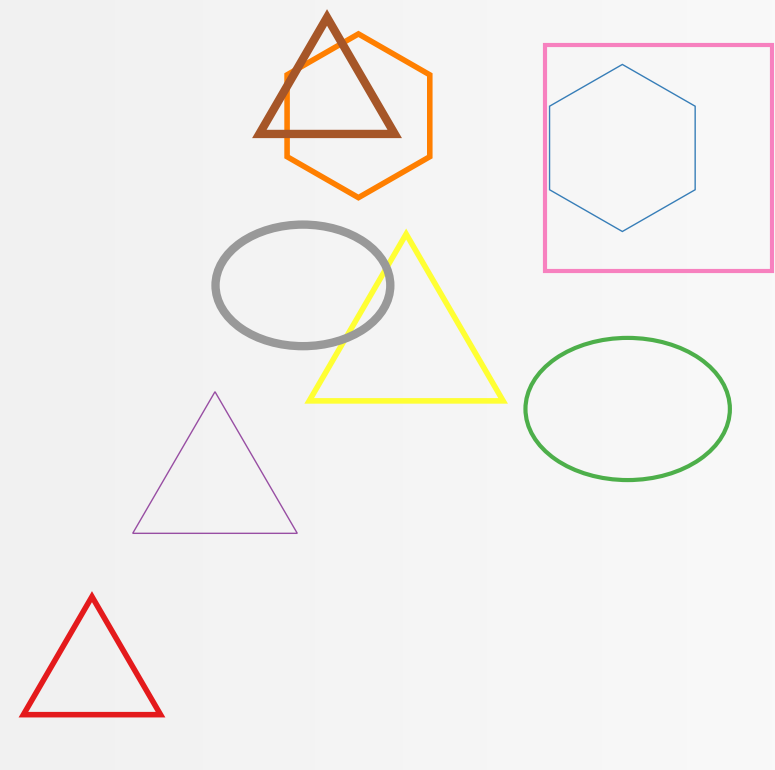[{"shape": "triangle", "thickness": 2, "radius": 0.51, "center": [0.119, 0.123]}, {"shape": "hexagon", "thickness": 0.5, "radius": 0.54, "center": [0.803, 0.808]}, {"shape": "oval", "thickness": 1.5, "radius": 0.66, "center": [0.81, 0.469]}, {"shape": "triangle", "thickness": 0.5, "radius": 0.61, "center": [0.277, 0.369]}, {"shape": "hexagon", "thickness": 2, "radius": 0.53, "center": [0.462, 0.85]}, {"shape": "triangle", "thickness": 2, "radius": 0.72, "center": [0.524, 0.552]}, {"shape": "triangle", "thickness": 3, "radius": 0.5, "center": [0.422, 0.876]}, {"shape": "square", "thickness": 1.5, "radius": 0.73, "center": [0.85, 0.795]}, {"shape": "oval", "thickness": 3, "radius": 0.56, "center": [0.391, 0.629]}]